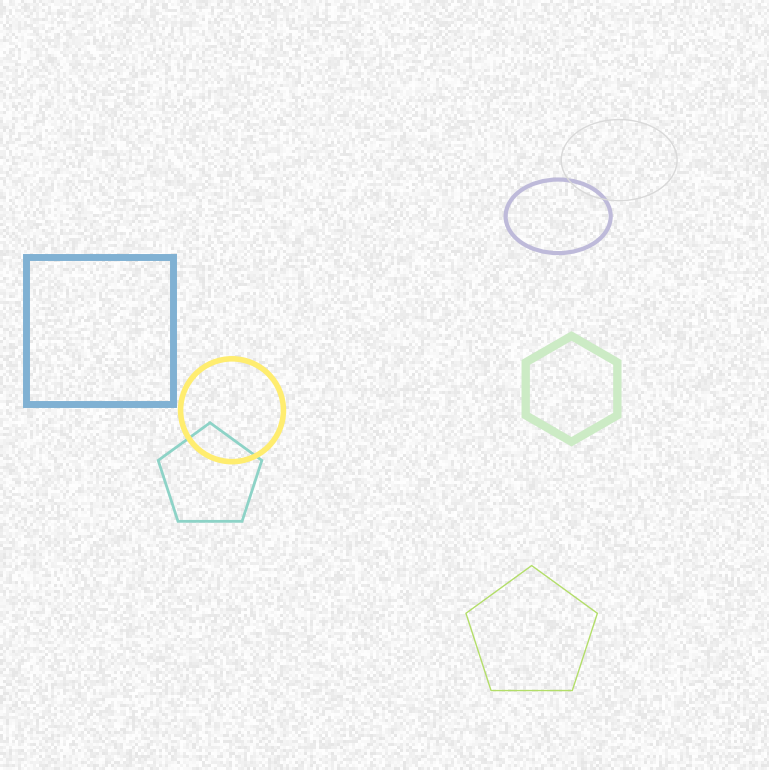[{"shape": "pentagon", "thickness": 1, "radius": 0.35, "center": [0.273, 0.38]}, {"shape": "oval", "thickness": 1.5, "radius": 0.34, "center": [0.725, 0.719]}, {"shape": "square", "thickness": 2.5, "radius": 0.48, "center": [0.129, 0.571]}, {"shape": "pentagon", "thickness": 0.5, "radius": 0.45, "center": [0.69, 0.176]}, {"shape": "oval", "thickness": 0.5, "radius": 0.38, "center": [0.804, 0.792]}, {"shape": "hexagon", "thickness": 3, "radius": 0.34, "center": [0.742, 0.495]}, {"shape": "circle", "thickness": 2, "radius": 0.33, "center": [0.301, 0.467]}]